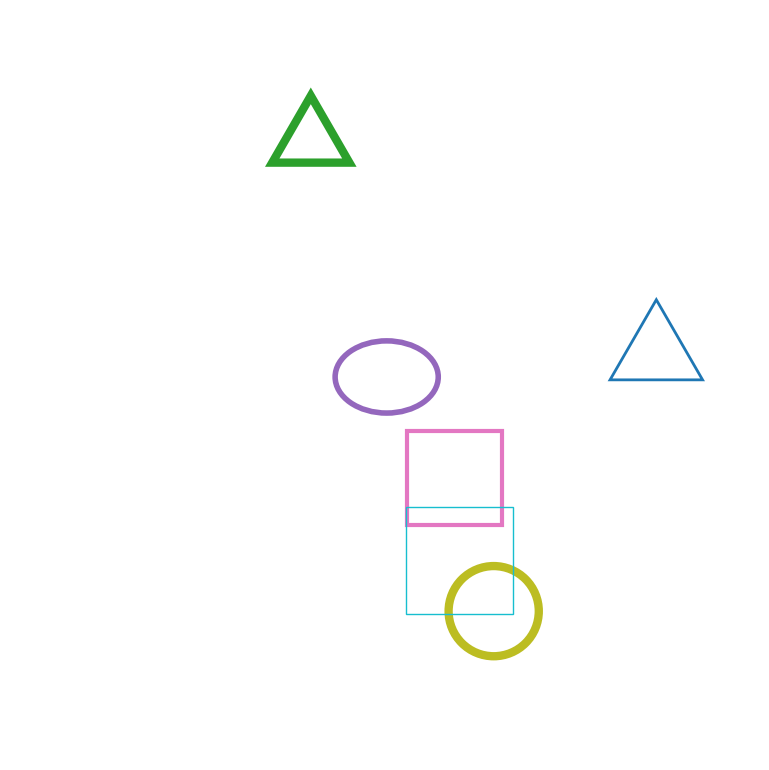[{"shape": "triangle", "thickness": 1, "radius": 0.35, "center": [0.852, 0.541]}, {"shape": "triangle", "thickness": 3, "radius": 0.29, "center": [0.404, 0.818]}, {"shape": "oval", "thickness": 2, "radius": 0.33, "center": [0.502, 0.51]}, {"shape": "square", "thickness": 1.5, "radius": 0.31, "center": [0.59, 0.379]}, {"shape": "circle", "thickness": 3, "radius": 0.29, "center": [0.641, 0.206]}, {"shape": "square", "thickness": 0.5, "radius": 0.35, "center": [0.597, 0.272]}]